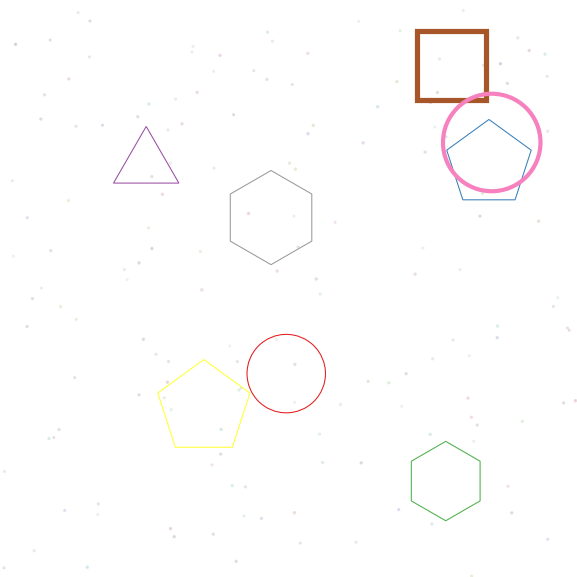[{"shape": "circle", "thickness": 0.5, "radius": 0.34, "center": [0.496, 0.352]}, {"shape": "pentagon", "thickness": 0.5, "radius": 0.38, "center": [0.847, 0.715]}, {"shape": "hexagon", "thickness": 0.5, "radius": 0.34, "center": [0.772, 0.166]}, {"shape": "triangle", "thickness": 0.5, "radius": 0.33, "center": [0.253, 0.715]}, {"shape": "pentagon", "thickness": 0.5, "radius": 0.42, "center": [0.353, 0.293]}, {"shape": "square", "thickness": 2.5, "radius": 0.3, "center": [0.782, 0.886]}, {"shape": "circle", "thickness": 2, "radius": 0.42, "center": [0.851, 0.752]}, {"shape": "hexagon", "thickness": 0.5, "radius": 0.41, "center": [0.469, 0.622]}]